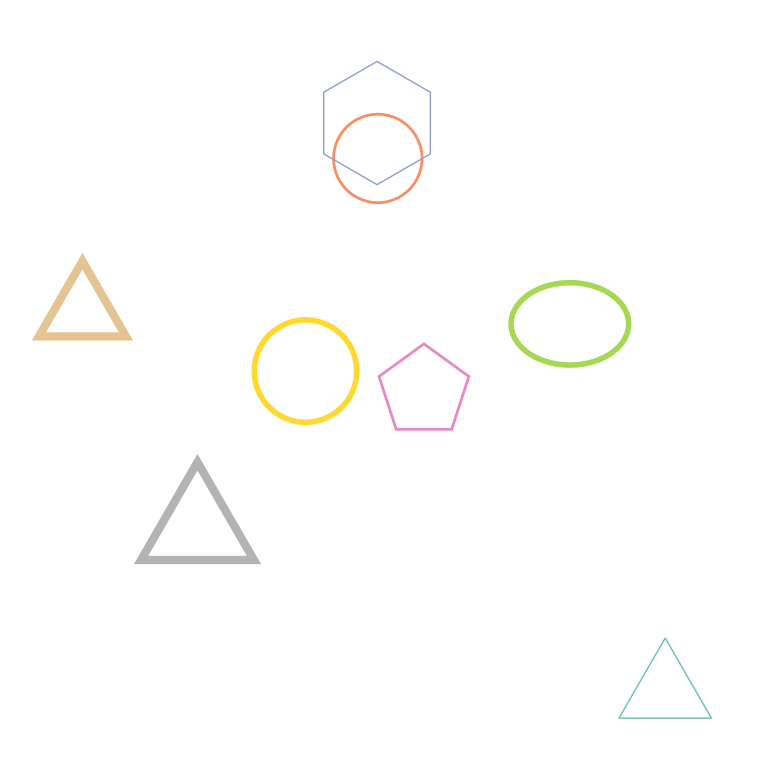[{"shape": "triangle", "thickness": 0.5, "radius": 0.35, "center": [0.864, 0.102]}, {"shape": "circle", "thickness": 1, "radius": 0.29, "center": [0.491, 0.794]}, {"shape": "hexagon", "thickness": 0.5, "radius": 0.4, "center": [0.49, 0.84]}, {"shape": "pentagon", "thickness": 1, "radius": 0.31, "center": [0.551, 0.492]}, {"shape": "oval", "thickness": 2, "radius": 0.38, "center": [0.74, 0.579]}, {"shape": "circle", "thickness": 2, "radius": 0.33, "center": [0.397, 0.518]}, {"shape": "triangle", "thickness": 3, "radius": 0.33, "center": [0.107, 0.596]}, {"shape": "triangle", "thickness": 3, "radius": 0.42, "center": [0.256, 0.315]}]